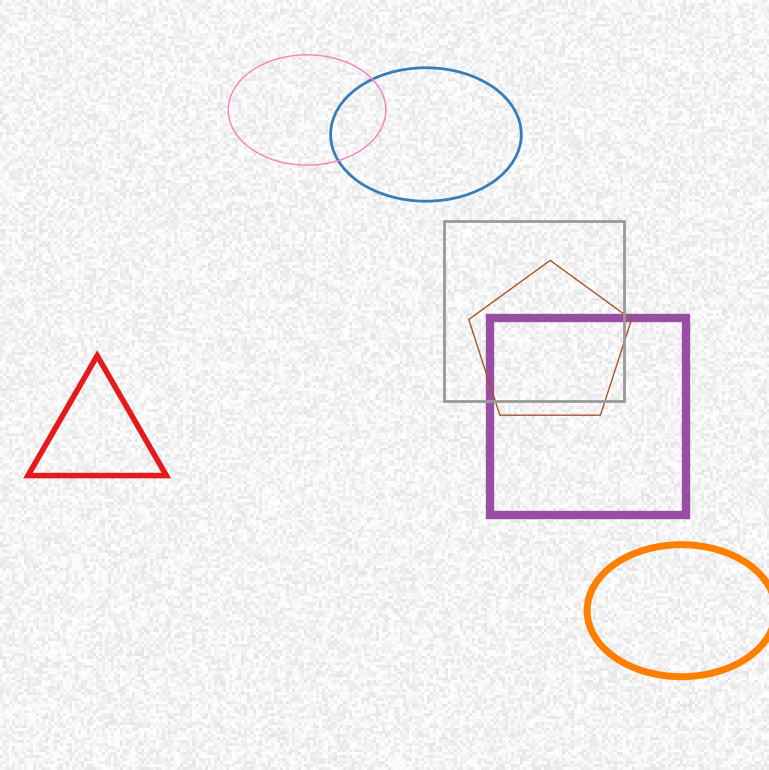[{"shape": "triangle", "thickness": 2, "radius": 0.52, "center": [0.126, 0.434]}, {"shape": "oval", "thickness": 1, "radius": 0.62, "center": [0.553, 0.825]}, {"shape": "square", "thickness": 3, "radius": 0.64, "center": [0.764, 0.459]}, {"shape": "oval", "thickness": 2.5, "radius": 0.61, "center": [0.885, 0.207]}, {"shape": "pentagon", "thickness": 0.5, "radius": 0.56, "center": [0.714, 0.551]}, {"shape": "oval", "thickness": 0.5, "radius": 0.51, "center": [0.399, 0.857]}, {"shape": "square", "thickness": 1, "radius": 0.59, "center": [0.694, 0.596]}]